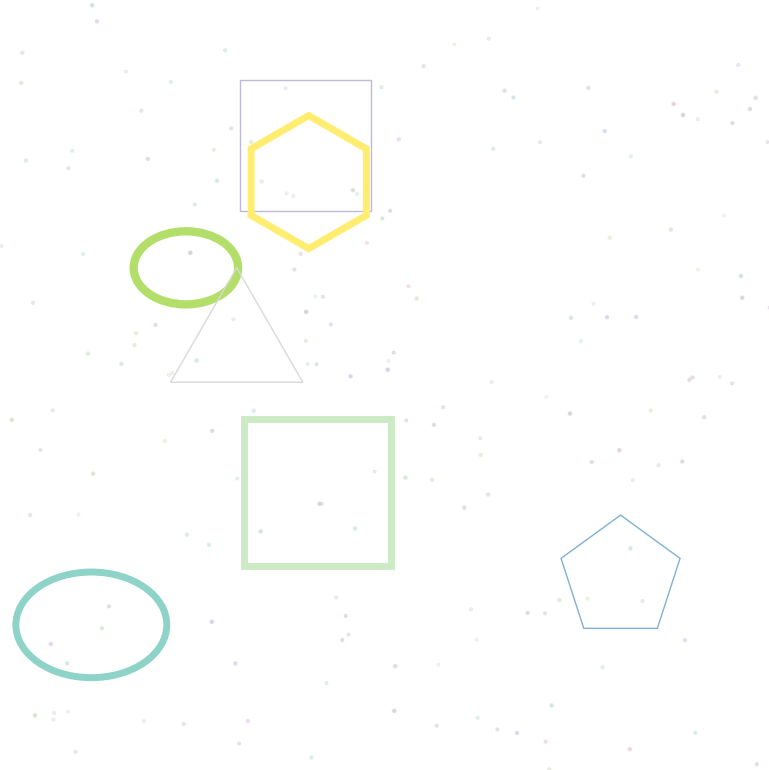[{"shape": "oval", "thickness": 2.5, "radius": 0.49, "center": [0.119, 0.189]}, {"shape": "square", "thickness": 0.5, "radius": 0.42, "center": [0.397, 0.811]}, {"shape": "pentagon", "thickness": 0.5, "radius": 0.41, "center": [0.806, 0.25]}, {"shape": "oval", "thickness": 3, "radius": 0.34, "center": [0.241, 0.652]}, {"shape": "triangle", "thickness": 0.5, "radius": 0.5, "center": [0.307, 0.553]}, {"shape": "square", "thickness": 2.5, "radius": 0.48, "center": [0.413, 0.361]}, {"shape": "hexagon", "thickness": 2.5, "radius": 0.43, "center": [0.401, 0.764]}]